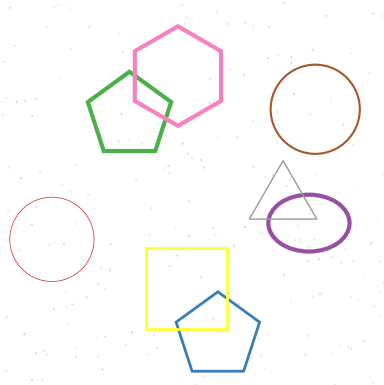[{"shape": "circle", "thickness": 0.5, "radius": 0.55, "center": [0.135, 0.378]}, {"shape": "pentagon", "thickness": 2, "radius": 0.57, "center": [0.566, 0.128]}, {"shape": "pentagon", "thickness": 3, "radius": 0.57, "center": [0.336, 0.7]}, {"shape": "oval", "thickness": 3, "radius": 0.53, "center": [0.802, 0.42]}, {"shape": "square", "thickness": 2, "radius": 0.53, "center": [0.484, 0.25]}, {"shape": "circle", "thickness": 1.5, "radius": 0.58, "center": [0.819, 0.716]}, {"shape": "hexagon", "thickness": 3, "radius": 0.65, "center": [0.462, 0.802]}, {"shape": "triangle", "thickness": 1, "radius": 0.51, "center": [0.735, 0.481]}]